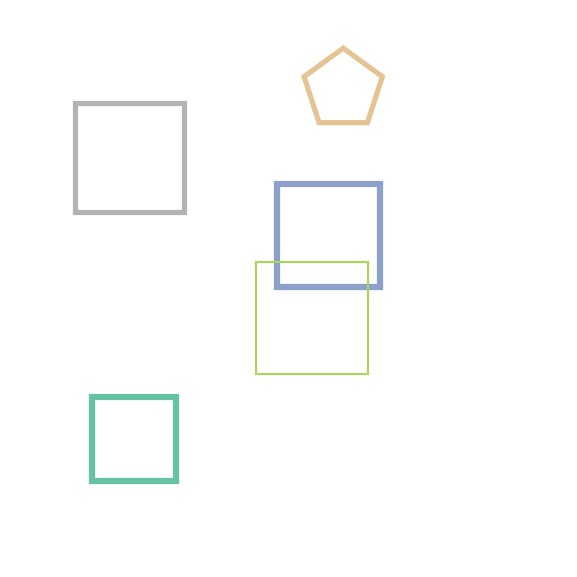[{"shape": "square", "thickness": 3, "radius": 0.37, "center": [0.232, 0.239]}, {"shape": "square", "thickness": 3, "radius": 0.45, "center": [0.568, 0.591]}, {"shape": "square", "thickness": 1, "radius": 0.49, "center": [0.54, 0.448]}, {"shape": "pentagon", "thickness": 2.5, "radius": 0.36, "center": [0.594, 0.844]}, {"shape": "square", "thickness": 2.5, "radius": 0.47, "center": [0.224, 0.727]}]